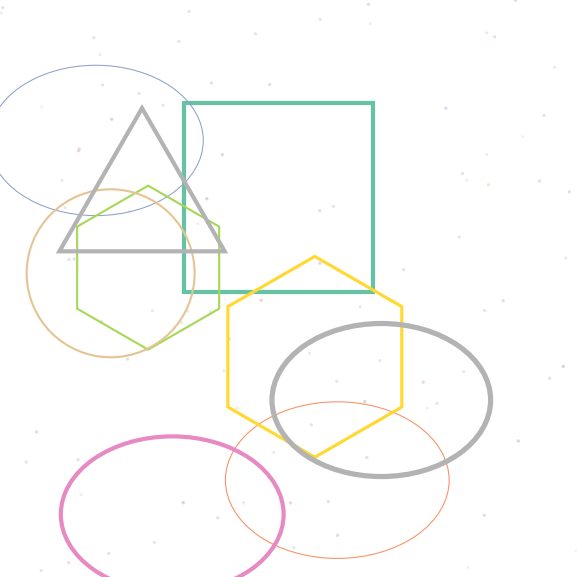[{"shape": "square", "thickness": 2, "radius": 0.82, "center": [0.482, 0.658]}, {"shape": "oval", "thickness": 0.5, "radius": 0.97, "center": [0.584, 0.168]}, {"shape": "oval", "thickness": 0.5, "radius": 0.93, "center": [0.166, 0.756]}, {"shape": "oval", "thickness": 2, "radius": 0.96, "center": [0.298, 0.108]}, {"shape": "hexagon", "thickness": 1, "radius": 0.71, "center": [0.257, 0.536]}, {"shape": "hexagon", "thickness": 1.5, "radius": 0.87, "center": [0.545, 0.381]}, {"shape": "circle", "thickness": 1, "radius": 0.73, "center": [0.192, 0.526]}, {"shape": "oval", "thickness": 2.5, "radius": 0.95, "center": [0.66, 0.306]}, {"shape": "triangle", "thickness": 2, "radius": 0.83, "center": [0.246, 0.647]}]